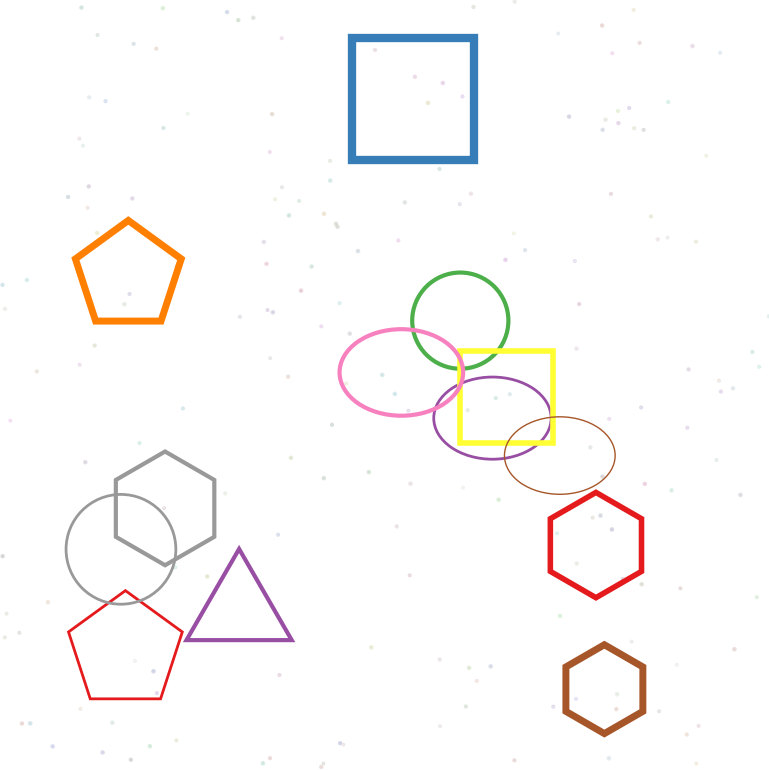[{"shape": "hexagon", "thickness": 2, "radius": 0.34, "center": [0.774, 0.292]}, {"shape": "pentagon", "thickness": 1, "radius": 0.39, "center": [0.163, 0.155]}, {"shape": "square", "thickness": 3, "radius": 0.4, "center": [0.536, 0.871]}, {"shape": "circle", "thickness": 1.5, "radius": 0.31, "center": [0.598, 0.584]}, {"shape": "oval", "thickness": 1, "radius": 0.38, "center": [0.64, 0.457]}, {"shape": "triangle", "thickness": 1.5, "radius": 0.39, "center": [0.311, 0.208]}, {"shape": "pentagon", "thickness": 2.5, "radius": 0.36, "center": [0.167, 0.641]}, {"shape": "square", "thickness": 2, "radius": 0.3, "center": [0.658, 0.484]}, {"shape": "oval", "thickness": 0.5, "radius": 0.36, "center": [0.727, 0.408]}, {"shape": "hexagon", "thickness": 2.5, "radius": 0.29, "center": [0.785, 0.105]}, {"shape": "oval", "thickness": 1.5, "radius": 0.4, "center": [0.521, 0.516]}, {"shape": "hexagon", "thickness": 1.5, "radius": 0.37, "center": [0.214, 0.34]}, {"shape": "circle", "thickness": 1, "radius": 0.36, "center": [0.157, 0.287]}]